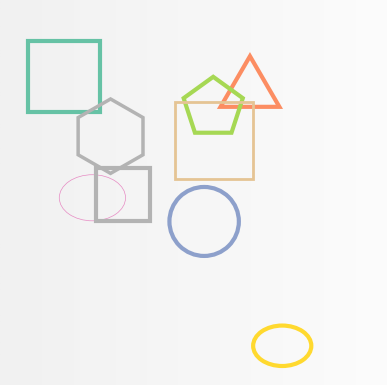[{"shape": "square", "thickness": 3, "radius": 0.46, "center": [0.164, 0.801]}, {"shape": "triangle", "thickness": 3, "radius": 0.44, "center": [0.645, 0.766]}, {"shape": "circle", "thickness": 3, "radius": 0.45, "center": [0.527, 0.425]}, {"shape": "oval", "thickness": 0.5, "radius": 0.43, "center": [0.238, 0.486]}, {"shape": "pentagon", "thickness": 3, "radius": 0.4, "center": [0.55, 0.72]}, {"shape": "oval", "thickness": 3, "radius": 0.38, "center": [0.728, 0.102]}, {"shape": "square", "thickness": 2, "radius": 0.5, "center": [0.552, 0.634]}, {"shape": "square", "thickness": 3, "radius": 0.34, "center": [0.317, 0.494]}, {"shape": "hexagon", "thickness": 2.5, "radius": 0.48, "center": [0.285, 0.646]}]